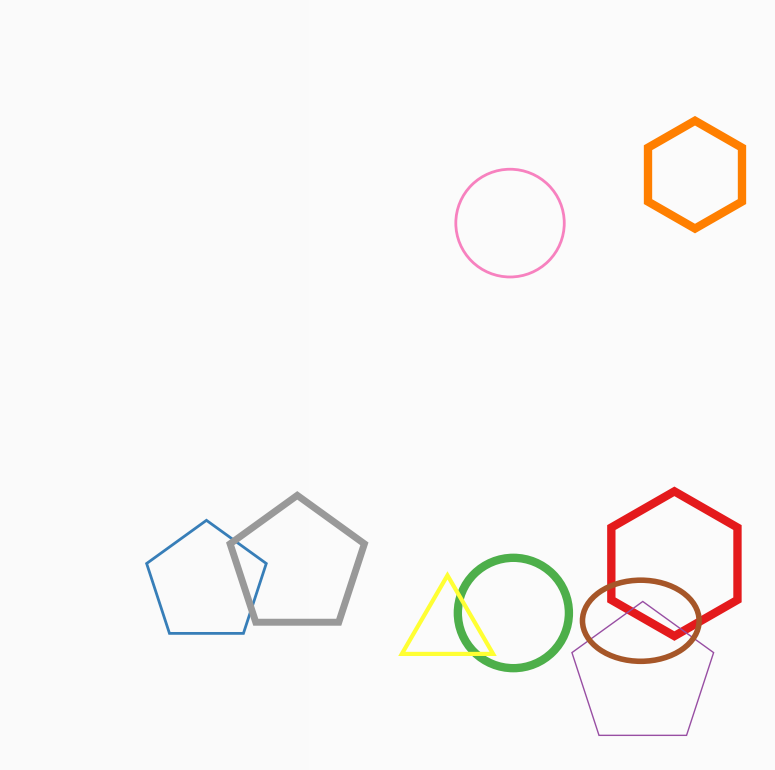[{"shape": "hexagon", "thickness": 3, "radius": 0.47, "center": [0.87, 0.268]}, {"shape": "pentagon", "thickness": 1, "radius": 0.41, "center": [0.266, 0.243]}, {"shape": "circle", "thickness": 3, "radius": 0.36, "center": [0.662, 0.204]}, {"shape": "pentagon", "thickness": 0.5, "radius": 0.48, "center": [0.829, 0.123]}, {"shape": "hexagon", "thickness": 3, "radius": 0.35, "center": [0.897, 0.773]}, {"shape": "triangle", "thickness": 1.5, "radius": 0.34, "center": [0.577, 0.185]}, {"shape": "oval", "thickness": 2, "radius": 0.38, "center": [0.827, 0.194]}, {"shape": "circle", "thickness": 1, "radius": 0.35, "center": [0.658, 0.71]}, {"shape": "pentagon", "thickness": 2.5, "radius": 0.46, "center": [0.384, 0.266]}]